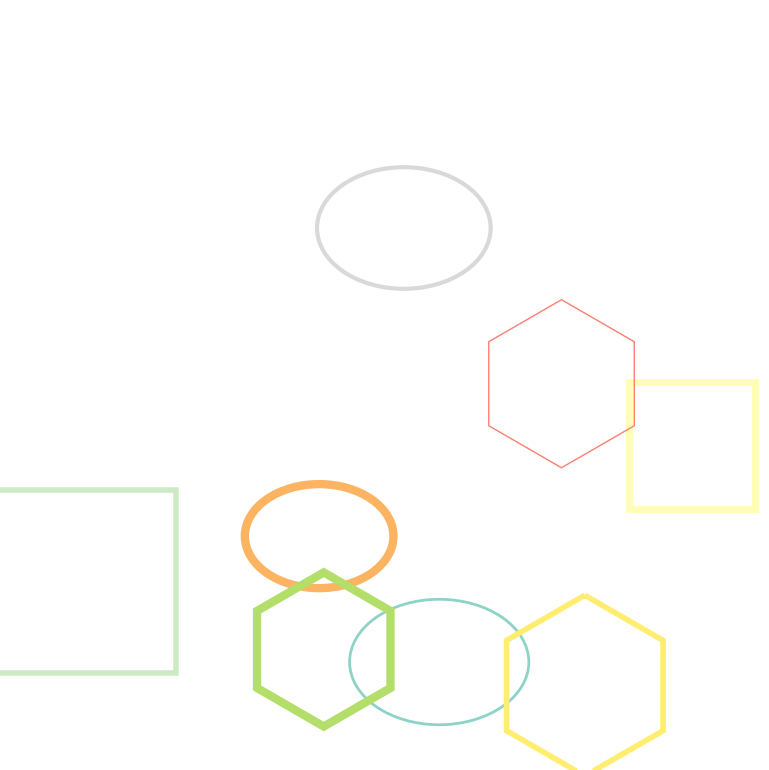[{"shape": "oval", "thickness": 1, "radius": 0.58, "center": [0.57, 0.14]}, {"shape": "square", "thickness": 2.5, "radius": 0.41, "center": [0.899, 0.421]}, {"shape": "hexagon", "thickness": 0.5, "radius": 0.55, "center": [0.729, 0.502]}, {"shape": "oval", "thickness": 3, "radius": 0.48, "center": [0.414, 0.304]}, {"shape": "hexagon", "thickness": 3, "radius": 0.5, "center": [0.42, 0.157]}, {"shape": "oval", "thickness": 1.5, "radius": 0.56, "center": [0.524, 0.704]}, {"shape": "square", "thickness": 2, "radius": 0.6, "center": [0.109, 0.245]}, {"shape": "hexagon", "thickness": 2, "radius": 0.59, "center": [0.759, 0.11]}]